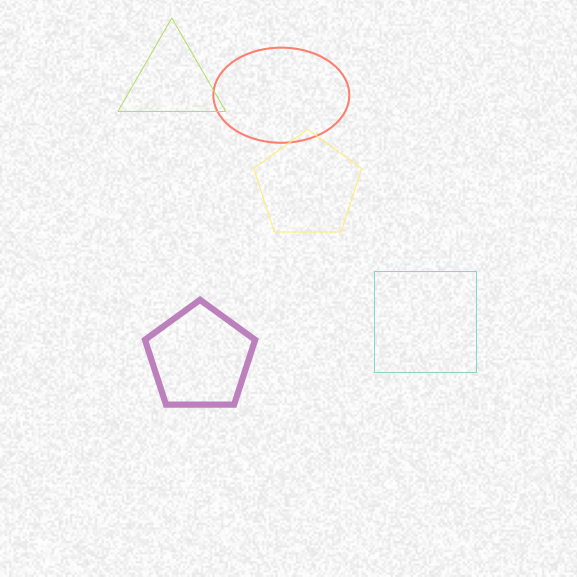[{"shape": "square", "thickness": 0.5, "radius": 0.44, "center": [0.736, 0.443]}, {"shape": "oval", "thickness": 1, "radius": 0.59, "center": [0.487, 0.834]}, {"shape": "triangle", "thickness": 0.5, "radius": 0.54, "center": [0.297, 0.86]}, {"shape": "pentagon", "thickness": 3, "radius": 0.5, "center": [0.346, 0.38]}, {"shape": "pentagon", "thickness": 0.5, "radius": 0.49, "center": [0.533, 0.677]}]